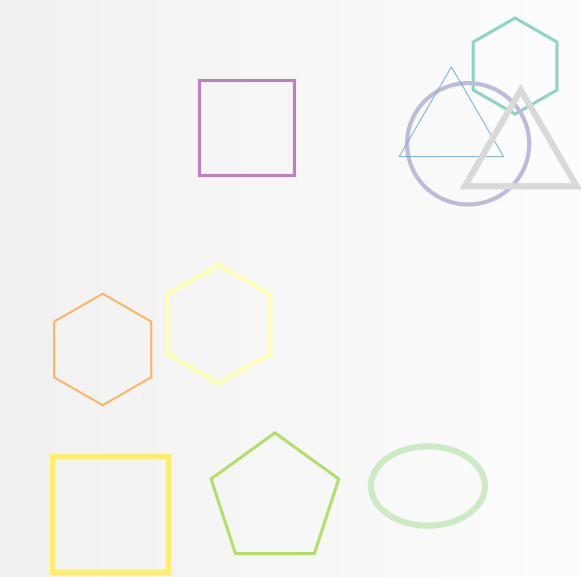[{"shape": "hexagon", "thickness": 1.5, "radius": 0.42, "center": [0.886, 0.885]}, {"shape": "hexagon", "thickness": 2, "radius": 0.51, "center": [0.376, 0.438]}, {"shape": "circle", "thickness": 2, "radius": 0.53, "center": [0.805, 0.75]}, {"shape": "triangle", "thickness": 0.5, "radius": 0.52, "center": [0.777, 0.78]}, {"shape": "hexagon", "thickness": 1, "radius": 0.48, "center": [0.177, 0.394]}, {"shape": "pentagon", "thickness": 1.5, "radius": 0.58, "center": [0.473, 0.134]}, {"shape": "triangle", "thickness": 3, "radius": 0.56, "center": [0.896, 0.732]}, {"shape": "square", "thickness": 1.5, "radius": 0.41, "center": [0.424, 0.778]}, {"shape": "oval", "thickness": 3, "radius": 0.49, "center": [0.736, 0.158]}, {"shape": "square", "thickness": 2.5, "radius": 0.5, "center": [0.19, 0.109]}]